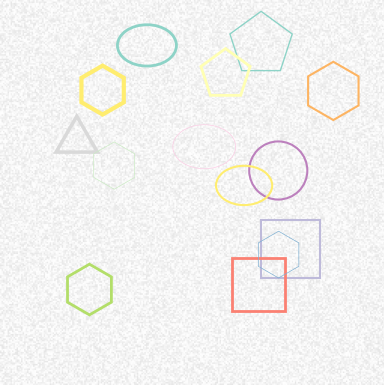[{"shape": "oval", "thickness": 2, "radius": 0.38, "center": [0.382, 0.882]}, {"shape": "pentagon", "thickness": 1, "radius": 0.43, "center": [0.678, 0.885]}, {"shape": "pentagon", "thickness": 2, "radius": 0.34, "center": [0.586, 0.807]}, {"shape": "square", "thickness": 1.5, "radius": 0.38, "center": [0.755, 0.353]}, {"shape": "square", "thickness": 2, "radius": 0.34, "center": [0.671, 0.262]}, {"shape": "hexagon", "thickness": 0.5, "radius": 0.3, "center": [0.724, 0.339]}, {"shape": "hexagon", "thickness": 1.5, "radius": 0.38, "center": [0.866, 0.764]}, {"shape": "hexagon", "thickness": 2, "radius": 0.33, "center": [0.232, 0.248]}, {"shape": "oval", "thickness": 0.5, "radius": 0.41, "center": [0.531, 0.619]}, {"shape": "triangle", "thickness": 2.5, "radius": 0.31, "center": [0.199, 0.636]}, {"shape": "circle", "thickness": 1.5, "radius": 0.38, "center": [0.723, 0.557]}, {"shape": "hexagon", "thickness": 0.5, "radius": 0.31, "center": [0.297, 0.57]}, {"shape": "hexagon", "thickness": 3, "radius": 0.32, "center": [0.267, 0.766]}, {"shape": "oval", "thickness": 1.5, "radius": 0.36, "center": [0.634, 0.518]}]